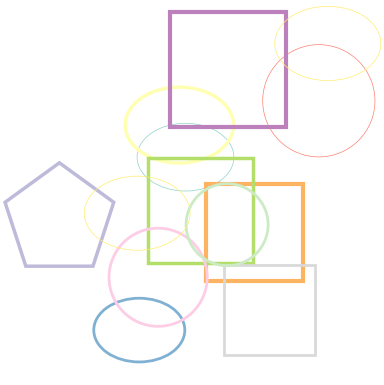[{"shape": "oval", "thickness": 0.5, "radius": 0.63, "center": [0.482, 0.592]}, {"shape": "oval", "thickness": 2.5, "radius": 0.7, "center": [0.466, 0.675]}, {"shape": "pentagon", "thickness": 2.5, "radius": 0.74, "center": [0.154, 0.429]}, {"shape": "circle", "thickness": 0.5, "radius": 0.73, "center": [0.828, 0.738]}, {"shape": "oval", "thickness": 2, "radius": 0.59, "center": [0.362, 0.143]}, {"shape": "square", "thickness": 3, "radius": 0.63, "center": [0.661, 0.395]}, {"shape": "square", "thickness": 2.5, "radius": 0.68, "center": [0.521, 0.452]}, {"shape": "circle", "thickness": 2, "radius": 0.64, "center": [0.411, 0.28]}, {"shape": "square", "thickness": 2, "radius": 0.59, "center": [0.7, 0.195]}, {"shape": "square", "thickness": 3, "radius": 0.75, "center": [0.592, 0.82]}, {"shape": "circle", "thickness": 2, "radius": 0.53, "center": [0.59, 0.416]}, {"shape": "oval", "thickness": 0.5, "radius": 0.69, "center": [0.356, 0.446]}, {"shape": "oval", "thickness": 0.5, "radius": 0.69, "center": [0.851, 0.887]}]